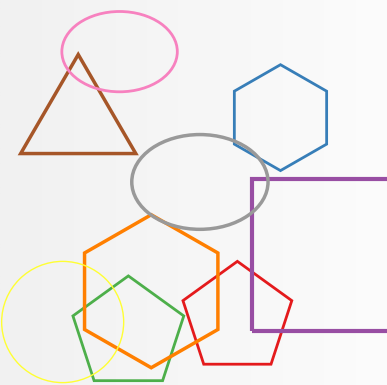[{"shape": "pentagon", "thickness": 2, "radius": 0.74, "center": [0.613, 0.173]}, {"shape": "hexagon", "thickness": 2, "radius": 0.69, "center": [0.724, 0.694]}, {"shape": "pentagon", "thickness": 2, "radius": 0.75, "center": [0.331, 0.133]}, {"shape": "square", "thickness": 3, "radius": 0.99, "center": [0.847, 0.337]}, {"shape": "hexagon", "thickness": 2.5, "radius": 0.99, "center": [0.39, 0.244]}, {"shape": "circle", "thickness": 1, "radius": 0.79, "center": [0.162, 0.164]}, {"shape": "triangle", "thickness": 2.5, "radius": 0.86, "center": [0.202, 0.687]}, {"shape": "oval", "thickness": 2, "radius": 0.74, "center": [0.309, 0.866]}, {"shape": "oval", "thickness": 2.5, "radius": 0.88, "center": [0.516, 0.527]}]